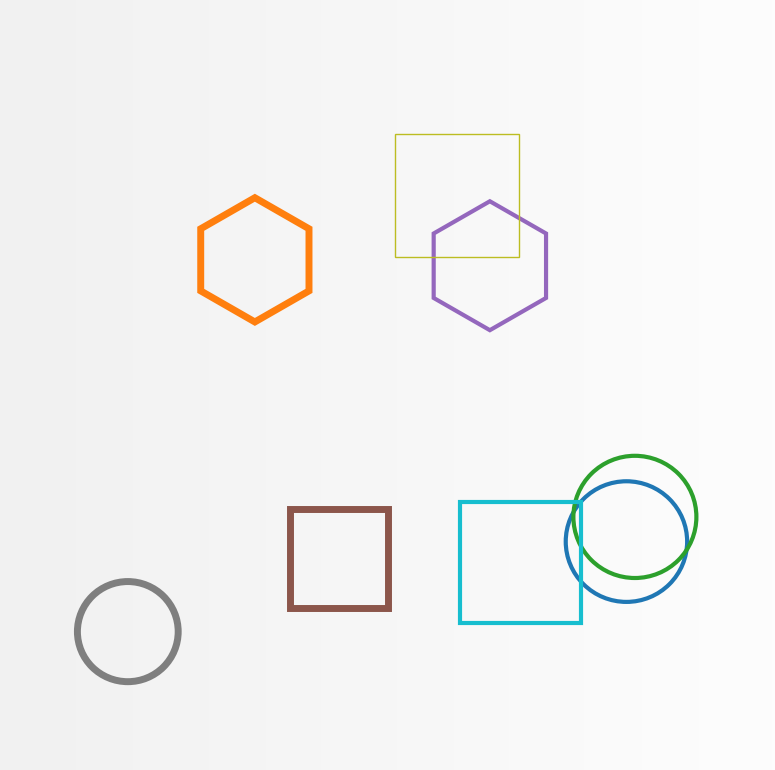[{"shape": "circle", "thickness": 1.5, "radius": 0.39, "center": [0.808, 0.297]}, {"shape": "hexagon", "thickness": 2.5, "radius": 0.4, "center": [0.329, 0.663]}, {"shape": "circle", "thickness": 1.5, "radius": 0.4, "center": [0.819, 0.329]}, {"shape": "hexagon", "thickness": 1.5, "radius": 0.42, "center": [0.632, 0.655]}, {"shape": "square", "thickness": 2.5, "radius": 0.32, "center": [0.437, 0.275]}, {"shape": "circle", "thickness": 2.5, "radius": 0.33, "center": [0.165, 0.18]}, {"shape": "square", "thickness": 0.5, "radius": 0.4, "center": [0.59, 0.746]}, {"shape": "square", "thickness": 1.5, "radius": 0.39, "center": [0.672, 0.27]}]